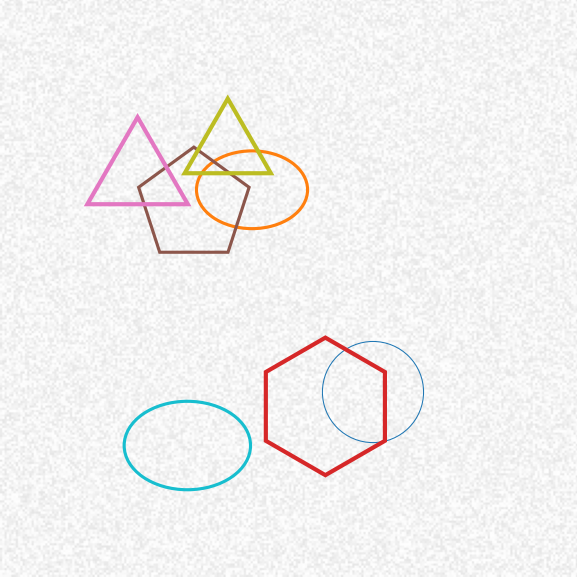[{"shape": "circle", "thickness": 0.5, "radius": 0.44, "center": [0.646, 0.32]}, {"shape": "oval", "thickness": 1.5, "radius": 0.48, "center": [0.436, 0.671]}, {"shape": "hexagon", "thickness": 2, "radius": 0.6, "center": [0.563, 0.295]}, {"shape": "pentagon", "thickness": 1.5, "radius": 0.5, "center": [0.336, 0.644]}, {"shape": "triangle", "thickness": 2, "radius": 0.5, "center": [0.238, 0.696]}, {"shape": "triangle", "thickness": 2, "radius": 0.43, "center": [0.394, 0.742]}, {"shape": "oval", "thickness": 1.5, "radius": 0.55, "center": [0.324, 0.228]}]